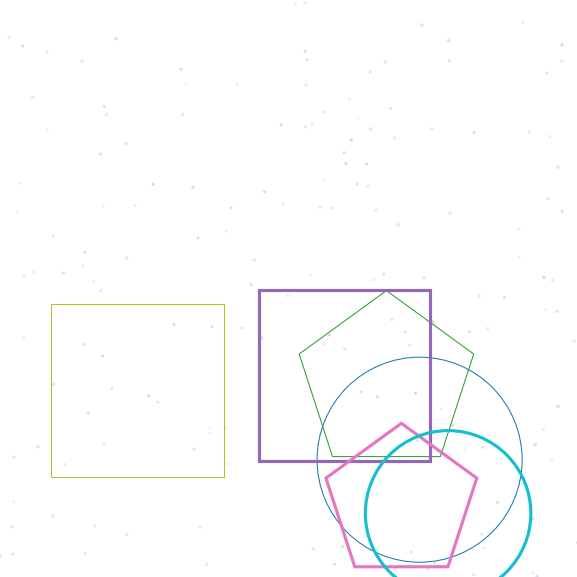[{"shape": "circle", "thickness": 0.5, "radius": 0.89, "center": [0.727, 0.203]}, {"shape": "pentagon", "thickness": 0.5, "radius": 0.79, "center": [0.669, 0.337]}, {"shape": "square", "thickness": 1.5, "radius": 0.74, "center": [0.597, 0.349]}, {"shape": "pentagon", "thickness": 1.5, "radius": 0.69, "center": [0.695, 0.129]}, {"shape": "square", "thickness": 0.5, "radius": 0.75, "center": [0.238, 0.323]}, {"shape": "circle", "thickness": 1.5, "radius": 0.72, "center": [0.776, 0.11]}]